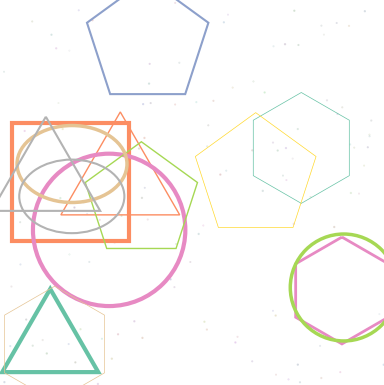[{"shape": "triangle", "thickness": 3, "radius": 0.72, "center": [0.131, 0.105]}, {"shape": "hexagon", "thickness": 0.5, "radius": 0.72, "center": [0.783, 0.616]}, {"shape": "triangle", "thickness": 1, "radius": 0.89, "center": [0.312, 0.531]}, {"shape": "square", "thickness": 3, "radius": 0.76, "center": [0.183, 0.526]}, {"shape": "pentagon", "thickness": 1.5, "radius": 0.83, "center": [0.384, 0.89]}, {"shape": "circle", "thickness": 3, "radius": 0.99, "center": [0.283, 0.403]}, {"shape": "hexagon", "thickness": 2, "radius": 0.69, "center": [0.888, 0.245]}, {"shape": "pentagon", "thickness": 1, "radius": 0.77, "center": [0.367, 0.479]}, {"shape": "circle", "thickness": 2.5, "radius": 0.69, "center": [0.893, 0.253]}, {"shape": "pentagon", "thickness": 0.5, "radius": 0.82, "center": [0.664, 0.543]}, {"shape": "hexagon", "thickness": 0.5, "radius": 0.75, "center": [0.142, 0.107]}, {"shape": "oval", "thickness": 2.5, "radius": 0.71, "center": [0.187, 0.574]}, {"shape": "triangle", "thickness": 1.5, "radius": 0.82, "center": [0.119, 0.534]}, {"shape": "oval", "thickness": 1.5, "radius": 0.68, "center": [0.187, 0.49]}]